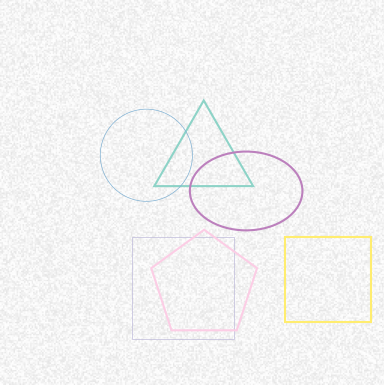[{"shape": "triangle", "thickness": 1.5, "radius": 0.74, "center": [0.529, 0.591]}, {"shape": "square", "thickness": 0.5, "radius": 0.66, "center": [0.475, 0.251]}, {"shape": "circle", "thickness": 0.5, "radius": 0.6, "center": [0.38, 0.597]}, {"shape": "pentagon", "thickness": 1.5, "radius": 0.72, "center": [0.53, 0.259]}, {"shape": "oval", "thickness": 1.5, "radius": 0.73, "center": [0.639, 0.504]}, {"shape": "square", "thickness": 1.5, "radius": 0.55, "center": [0.853, 0.274]}]